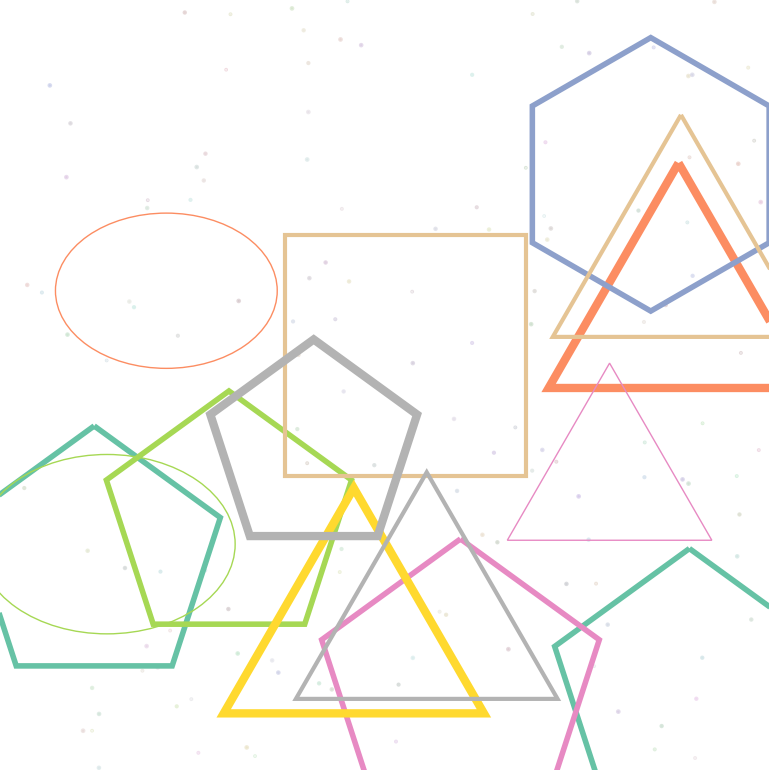[{"shape": "pentagon", "thickness": 2, "radius": 0.86, "center": [0.122, 0.275]}, {"shape": "pentagon", "thickness": 2, "radius": 0.92, "center": [0.895, 0.104]}, {"shape": "triangle", "thickness": 3, "radius": 0.97, "center": [0.881, 0.594]}, {"shape": "oval", "thickness": 0.5, "radius": 0.72, "center": [0.216, 0.622]}, {"shape": "hexagon", "thickness": 2, "radius": 0.89, "center": [0.845, 0.774]}, {"shape": "pentagon", "thickness": 2, "radius": 0.95, "center": [0.598, 0.111]}, {"shape": "triangle", "thickness": 0.5, "radius": 0.77, "center": [0.792, 0.375]}, {"shape": "pentagon", "thickness": 2, "radius": 0.84, "center": [0.297, 0.325]}, {"shape": "oval", "thickness": 0.5, "radius": 0.83, "center": [0.139, 0.293]}, {"shape": "triangle", "thickness": 3, "radius": 0.98, "center": [0.459, 0.171]}, {"shape": "square", "thickness": 1.5, "radius": 0.78, "center": [0.526, 0.538]}, {"shape": "triangle", "thickness": 1.5, "radius": 0.96, "center": [0.884, 0.659]}, {"shape": "pentagon", "thickness": 3, "radius": 0.71, "center": [0.407, 0.418]}, {"shape": "triangle", "thickness": 1.5, "radius": 0.98, "center": [0.554, 0.19]}]